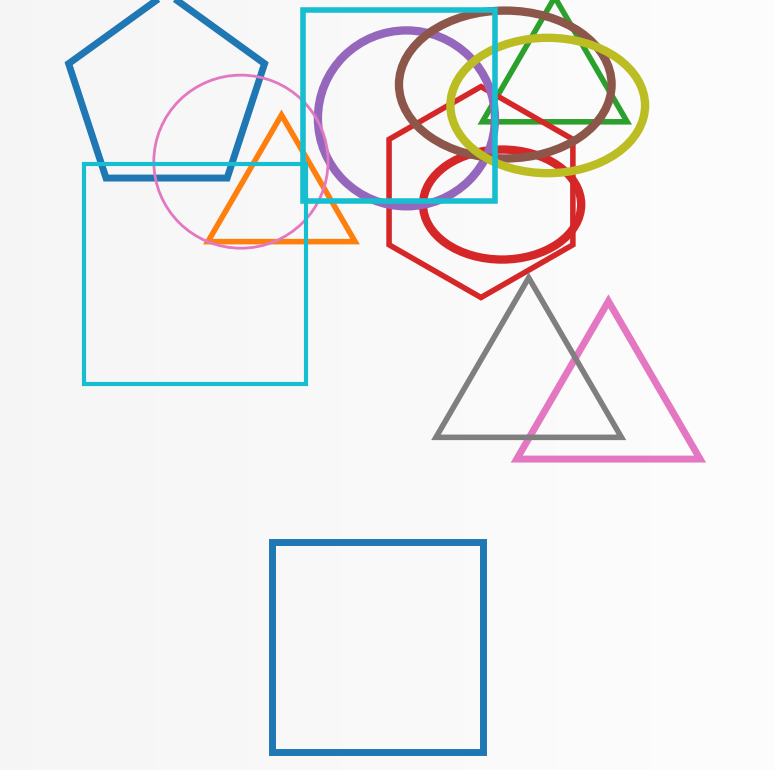[{"shape": "square", "thickness": 2.5, "radius": 0.68, "center": [0.487, 0.159]}, {"shape": "pentagon", "thickness": 2.5, "radius": 0.66, "center": [0.215, 0.876]}, {"shape": "triangle", "thickness": 2, "radius": 0.55, "center": [0.363, 0.741]}, {"shape": "triangle", "thickness": 2, "radius": 0.54, "center": [0.716, 0.896]}, {"shape": "oval", "thickness": 3, "radius": 0.51, "center": [0.648, 0.734]}, {"shape": "hexagon", "thickness": 2, "radius": 0.68, "center": [0.621, 0.751]}, {"shape": "circle", "thickness": 3, "radius": 0.57, "center": [0.524, 0.846]}, {"shape": "oval", "thickness": 3, "radius": 0.69, "center": [0.652, 0.89]}, {"shape": "triangle", "thickness": 2.5, "radius": 0.68, "center": [0.785, 0.472]}, {"shape": "circle", "thickness": 1, "radius": 0.56, "center": [0.311, 0.79]}, {"shape": "triangle", "thickness": 2, "radius": 0.69, "center": [0.682, 0.501]}, {"shape": "oval", "thickness": 3, "radius": 0.63, "center": [0.707, 0.863]}, {"shape": "square", "thickness": 2, "radius": 0.62, "center": [0.515, 0.863]}, {"shape": "square", "thickness": 1.5, "radius": 0.71, "center": [0.252, 0.644]}]